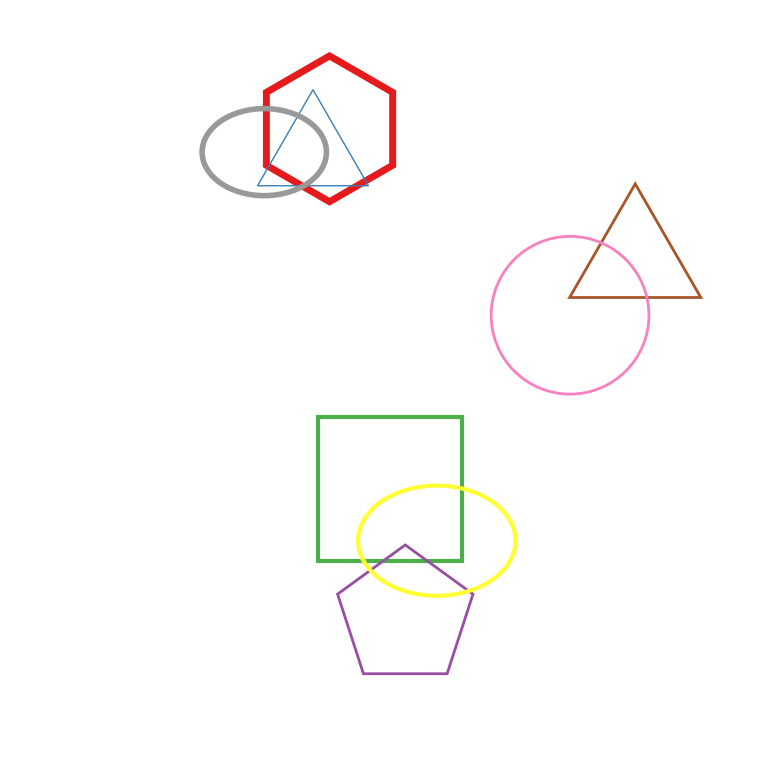[{"shape": "hexagon", "thickness": 2.5, "radius": 0.47, "center": [0.428, 0.833]}, {"shape": "triangle", "thickness": 0.5, "radius": 0.42, "center": [0.406, 0.8]}, {"shape": "square", "thickness": 1.5, "radius": 0.47, "center": [0.506, 0.365]}, {"shape": "pentagon", "thickness": 1, "radius": 0.46, "center": [0.526, 0.2]}, {"shape": "oval", "thickness": 1.5, "radius": 0.51, "center": [0.567, 0.298]}, {"shape": "triangle", "thickness": 1, "radius": 0.49, "center": [0.825, 0.663]}, {"shape": "circle", "thickness": 1, "radius": 0.51, "center": [0.74, 0.591]}, {"shape": "oval", "thickness": 2, "radius": 0.4, "center": [0.343, 0.802]}]